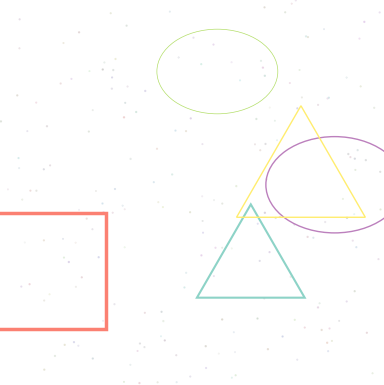[{"shape": "triangle", "thickness": 1.5, "radius": 0.81, "center": [0.651, 0.308]}, {"shape": "square", "thickness": 2.5, "radius": 0.75, "center": [0.124, 0.297]}, {"shape": "oval", "thickness": 0.5, "radius": 0.79, "center": [0.565, 0.814]}, {"shape": "oval", "thickness": 1, "radius": 0.89, "center": [0.869, 0.52]}, {"shape": "triangle", "thickness": 1, "radius": 0.97, "center": [0.782, 0.532]}]